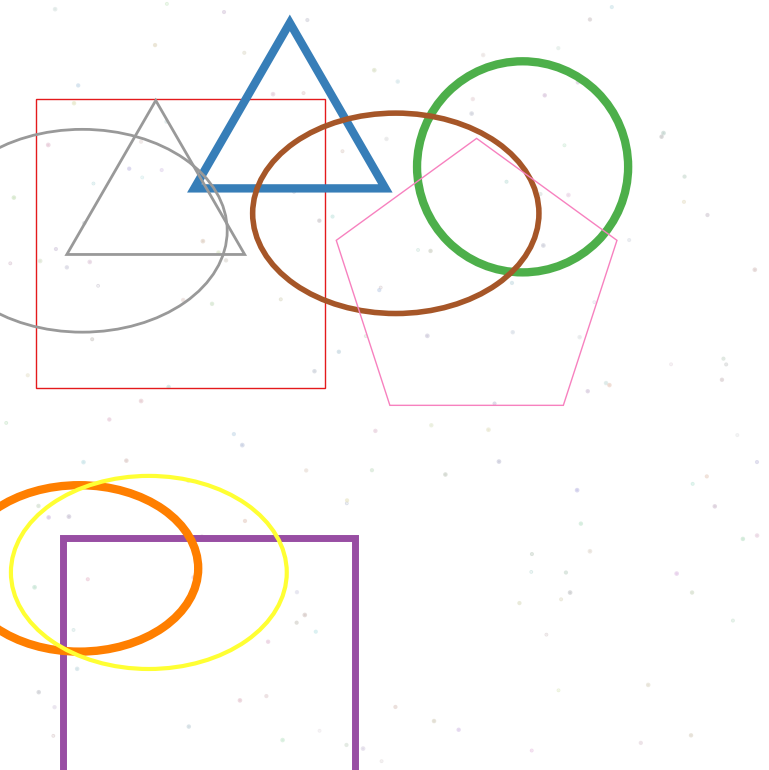[{"shape": "square", "thickness": 0.5, "radius": 0.94, "center": [0.235, 0.684]}, {"shape": "triangle", "thickness": 3, "radius": 0.72, "center": [0.376, 0.827]}, {"shape": "circle", "thickness": 3, "radius": 0.69, "center": [0.679, 0.783]}, {"shape": "square", "thickness": 2.5, "radius": 0.95, "center": [0.271, 0.112]}, {"shape": "oval", "thickness": 3, "radius": 0.77, "center": [0.103, 0.262]}, {"shape": "oval", "thickness": 1.5, "radius": 0.9, "center": [0.193, 0.257]}, {"shape": "oval", "thickness": 2, "radius": 0.93, "center": [0.514, 0.723]}, {"shape": "pentagon", "thickness": 0.5, "radius": 0.96, "center": [0.619, 0.629]}, {"shape": "triangle", "thickness": 1, "radius": 0.67, "center": [0.202, 0.736]}, {"shape": "oval", "thickness": 1, "radius": 0.94, "center": [0.107, 0.7]}]